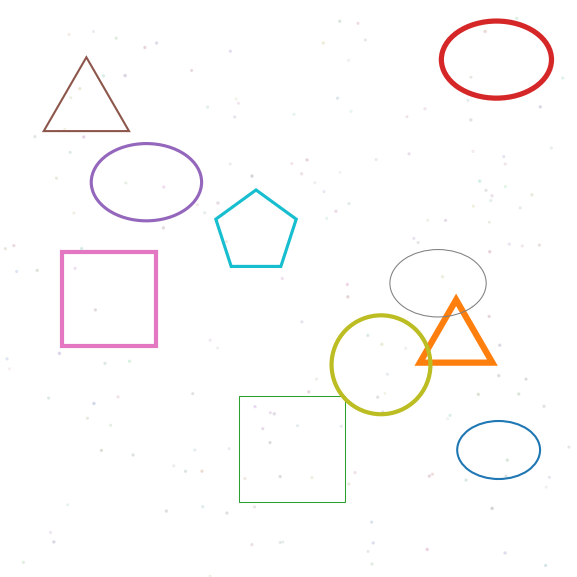[{"shape": "oval", "thickness": 1, "radius": 0.36, "center": [0.863, 0.22]}, {"shape": "triangle", "thickness": 3, "radius": 0.36, "center": [0.79, 0.407]}, {"shape": "square", "thickness": 0.5, "radius": 0.46, "center": [0.505, 0.221]}, {"shape": "oval", "thickness": 2.5, "radius": 0.48, "center": [0.86, 0.896]}, {"shape": "oval", "thickness": 1.5, "radius": 0.48, "center": [0.254, 0.684]}, {"shape": "triangle", "thickness": 1, "radius": 0.43, "center": [0.15, 0.815]}, {"shape": "square", "thickness": 2, "radius": 0.4, "center": [0.189, 0.482]}, {"shape": "oval", "thickness": 0.5, "radius": 0.42, "center": [0.759, 0.509]}, {"shape": "circle", "thickness": 2, "radius": 0.43, "center": [0.66, 0.367]}, {"shape": "pentagon", "thickness": 1.5, "radius": 0.37, "center": [0.443, 0.597]}]